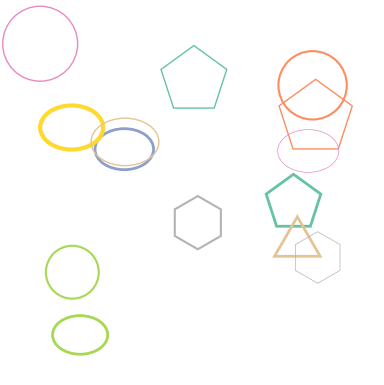[{"shape": "pentagon", "thickness": 2, "radius": 0.37, "center": [0.762, 0.473]}, {"shape": "pentagon", "thickness": 1, "radius": 0.45, "center": [0.504, 0.792]}, {"shape": "circle", "thickness": 1.5, "radius": 0.44, "center": [0.812, 0.778]}, {"shape": "pentagon", "thickness": 1, "radius": 0.5, "center": [0.82, 0.694]}, {"shape": "oval", "thickness": 2, "radius": 0.38, "center": [0.323, 0.613]}, {"shape": "circle", "thickness": 1, "radius": 0.49, "center": [0.104, 0.886]}, {"shape": "oval", "thickness": 0.5, "radius": 0.4, "center": [0.801, 0.608]}, {"shape": "oval", "thickness": 2, "radius": 0.36, "center": [0.208, 0.13]}, {"shape": "circle", "thickness": 1.5, "radius": 0.34, "center": [0.188, 0.293]}, {"shape": "oval", "thickness": 3, "radius": 0.41, "center": [0.186, 0.669]}, {"shape": "oval", "thickness": 1, "radius": 0.44, "center": [0.325, 0.631]}, {"shape": "triangle", "thickness": 2, "radius": 0.34, "center": [0.772, 0.369]}, {"shape": "hexagon", "thickness": 0.5, "radius": 0.34, "center": [0.825, 0.331]}, {"shape": "hexagon", "thickness": 1.5, "radius": 0.35, "center": [0.514, 0.422]}]